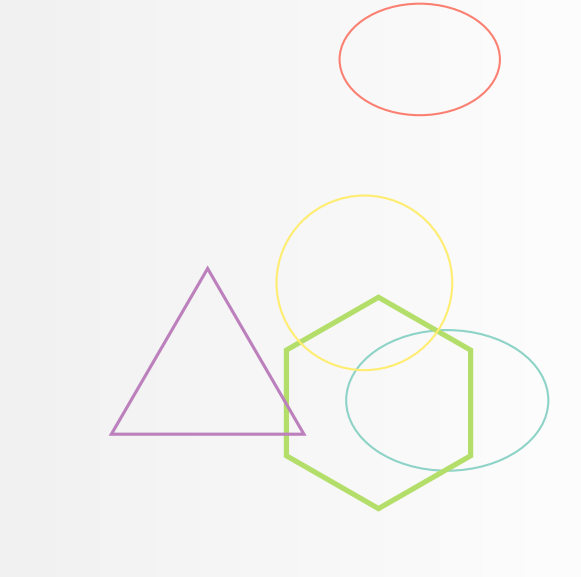[{"shape": "oval", "thickness": 1, "radius": 0.87, "center": [0.769, 0.306]}, {"shape": "oval", "thickness": 1, "radius": 0.69, "center": [0.722, 0.896]}, {"shape": "hexagon", "thickness": 2.5, "radius": 0.91, "center": [0.651, 0.301]}, {"shape": "triangle", "thickness": 1.5, "radius": 0.96, "center": [0.357, 0.343]}, {"shape": "circle", "thickness": 1, "radius": 0.76, "center": [0.627, 0.509]}]